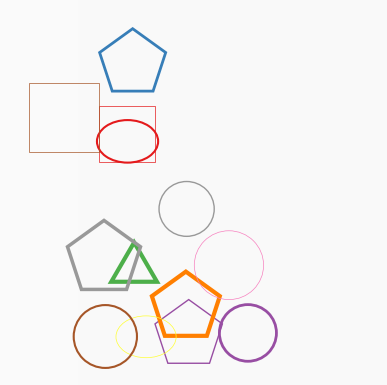[{"shape": "square", "thickness": 0.5, "radius": 0.36, "center": [0.328, 0.653]}, {"shape": "oval", "thickness": 1.5, "radius": 0.39, "center": [0.329, 0.633]}, {"shape": "pentagon", "thickness": 2, "radius": 0.45, "center": [0.342, 0.836]}, {"shape": "triangle", "thickness": 3, "radius": 0.34, "center": [0.346, 0.302]}, {"shape": "circle", "thickness": 2, "radius": 0.37, "center": [0.64, 0.135]}, {"shape": "pentagon", "thickness": 1, "radius": 0.46, "center": [0.487, 0.13]}, {"shape": "pentagon", "thickness": 3, "radius": 0.46, "center": [0.48, 0.202]}, {"shape": "oval", "thickness": 0.5, "radius": 0.39, "center": [0.377, 0.125]}, {"shape": "square", "thickness": 0.5, "radius": 0.45, "center": [0.165, 0.695]}, {"shape": "circle", "thickness": 1.5, "radius": 0.41, "center": [0.272, 0.126]}, {"shape": "circle", "thickness": 0.5, "radius": 0.45, "center": [0.591, 0.311]}, {"shape": "circle", "thickness": 1, "radius": 0.36, "center": [0.482, 0.457]}, {"shape": "pentagon", "thickness": 2.5, "radius": 0.5, "center": [0.268, 0.328]}]